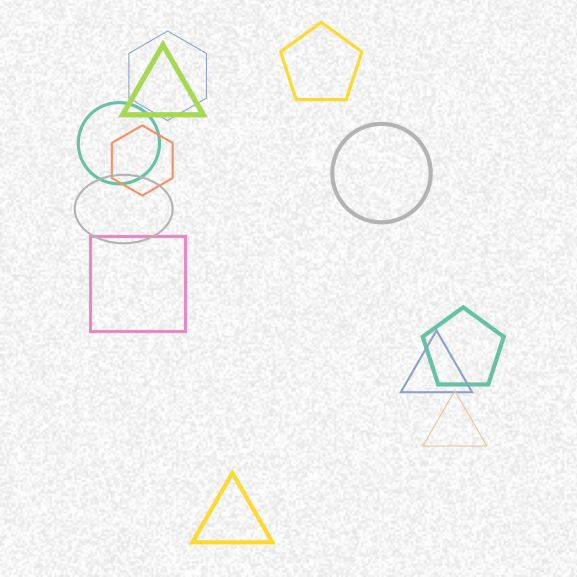[{"shape": "pentagon", "thickness": 2, "radius": 0.37, "center": [0.802, 0.393]}, {"shape": "circle", "thickness": 1.5, "radius": 0.35, "center": [0.206, 0.751]}, {"shape": "hexagon", "thickness": 1, "radius": 0.3, "center": [0.246, 0.721]}, {"shape": "hexagon", "thickness": 0.5, "radius": 0.39, "center": [0.29, 0.868]}, {"shape": "triangle", "thickness": 1, "radius": 0.36, "center": [0.756, 0.356]}, {"shape": "square", "thickness": 1.5, "radius": 0.41, "center": [0.238, 0.509]}, {"shape": "triangle", "thickness": 2.5, "radius": 0.4, "center": [0.282, 0.841]}, {"shape": "triangle", "thickness": 2, "radius": 0.4, "center": [0.402, 0.1]}, {"shape": "pentagon", "thickness": 1.5, "radius": 0.37, "center": [0.556, 0.887]}, {"shape": "triangle", "thickness": 0.5, "radius": 0.32, "center": [0.788, 0.259]}, {"shape": "oval", "thickness": 1, "radius": 0.42, "center": [0.214, 0.637]}, {"shape": "circle", "thickness": 2, "radius": 0.43, "center": [0.661, 0.699]}]